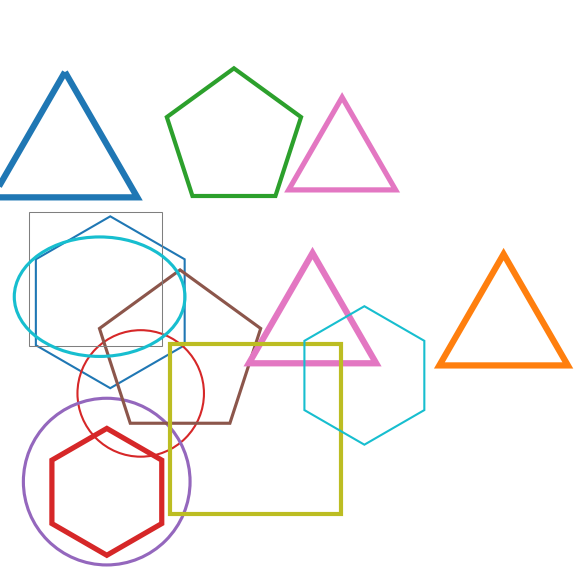[{"shape": "hexagon", "thickness": 1, "radius": 0.74, "center": [0.191, 0.476]}, {"shape": "triangle", "thickness": 3, "radius": 0.72, "center": [0.112, 0.73]}, {"shape": "triangle", "thickness": 3, "radius": 0.64, "center": [0.872, 0.431]}, {"shape": "pentagon", "thickness": 2, "radius": 0.61, "center": [0.405, 0.759]}, {"shape": "circle", "thickness": 1, "radius": 0.55, "center": [0.244, 0.318]}, {"shape": "hexagon", "thickness": 2.5, "radius": 0.55, "center": [0.185, 0.147]}, {"shape": "circle", "thickness": 1.5, "radius": 0.72, "center": [0.185, 0.165]}, {"shape": "pentagon", "thickness": 1.5, "radius": 0.73, "center": [0.312, 0.385]}, {"shape": "triangle", "thickness": 3, "radius": 0.64, "center": [0.541, 0.434]}, {"shape": "triangle", "thickness": 2.5, "radius": 0.53, "center": [0.592, 0.724]}, {"shape": "square", "thickness": 0.5, "radius": 0.58, "center": [0.165, 0.516]}, {"shape": "square", "thickness": 2, "radius": 0.74, "center": [0.443, 0.256]}, {"shape": "oval", "thickness": 1.5, "radius": 0.74, "center": [0.173, 0.485]}, {"shape": "hexagon", "thickness": 1, "radius": 0.6, "center": [0.631, 0.349]}]